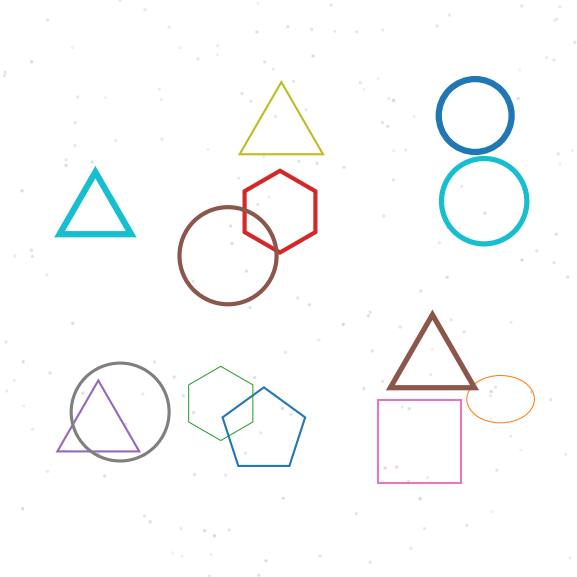[{"shape": "pentagon", "thickness": 1, "radius": 0.38, "center": [0.457, 0.253]}, {"shape": "circle", "thickness": 3, "radius": 0.32, "center": [0.823, 0.799]}, {"shape": "oval", "thickness": 0.5, "radius": 0.29, "center": [0.867, 0.308]}, {"shape": "hexagon", "thickness": 0.5, "radius": 0.32, "center": [0.382, 0.301]}, {"shape": "hexagon", "thickness": 2, "radius": 0.35, "center": [0.485, 0.633]}, {"shape": "triangle", "thickness": 1, "radius": 0.41, "center": [0.17, 0.258]}, {"shape": "triangle", "thickness": 2.5, "radius": 0.42, "center": [0.749, 0.37]}, {"shape": "circle", "thickness": 2, "radius": 0.42, "center": [0.395, 0.556]}, {"shape": "square", "thickness": 1, "radius": 0.36, "center": [0.726, 0.235]}, {"shape": "circle", "thickness": 1.5, "radius": 0.42, "center": [0.208, 0.286]}, {"shape": "triangle", "thickness": 1, "radius": 0.42, "center": [0.487, 0.774]}, {"shape": "triangle", "thickness": 3, "radius": 0.36, "center": [0.165, 0.629]}, {"shape": "circle", "thickness": 2.5, "radius": 0.37, "center": [0.838, 0.651]}]